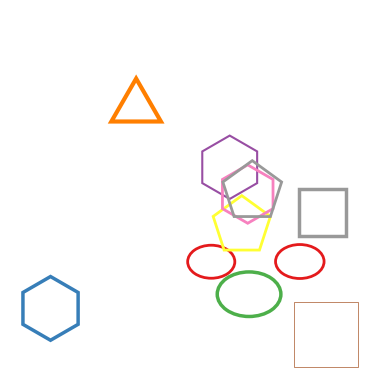[{"shape": "oval", "thickness": 2, "radius": 0.31, "center": [0.549, 0.32]}, {"shape": "oval", "thickness": 2, "radius": 0.32, "center": [0.779, 0.321]}, {"shape": "hexagon", "thickness": 2.5, "radius": 0.41, "center": [0.131, 0.199]}, {"shape": "oval", "thickness": 2.5, "radius": 0.41, "center": [0.647, 0.236]}, {"shape": "hexagon", "thickness": 1.5, "radius": 0.41, "center": [0.597, 0.566]}, {"shape": "triangle", "thickness": 3, "radius": 0.37, "center": [0.354, 0.722]}, {"shape": "pentagon", "thickness": 2, "radius": 0.39, "center": [0.628, 0.414]}, {"shape": "square", "thickness": 0.5, "radius": 0.42, "center": [0.847, 0.131]}, {"shape": "hexagon", "thickness": 2, "radius": 0.38, "center": [0.643, 0.496]}, {"shape": "pentagon", "thickness": 2, "radius": 0.4, "center": [0.655, 0.502]}, {"shape": "square", "thickness": 2.5, "radius": 0.31, "center": [0.838, 0.448]}]